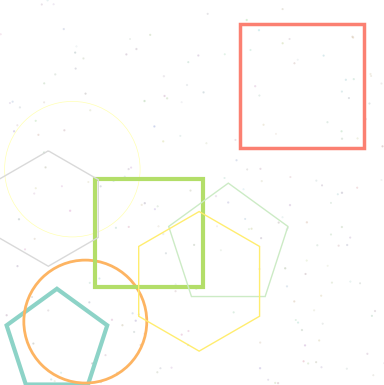[{"shape": "pentagon", "thickness": 3, "radius": 0.69, "center": [0.148, 0.112]}, {"shape": "circle", "thickness": 0.5, "radius": 0.88, "center": [0.188, 0.561]}, {"shape": "square", "thickness": 2.5, "radius": 0.8, "center": [0.785, 0.777]}, {"shape": "circle", "thickness": 2, "radius": 0.8, "center": [0.222, 0.165]}, {"shape": "square", "thickness": 3, "radius": 0.7, "center": [0.387, 0.394]}, {"shape": "hexagon", "thickness": 1, "radius": 0.75, "center": [0.125, 0.458]}, {"shape": "pentagon", "thickness": 1, "radius": 0.81, "center": [0.593, 0.361]}, {"shape": "hexagon", "thickness": 1, "radius": 0.91, "center": [0.517, 0.269]}]